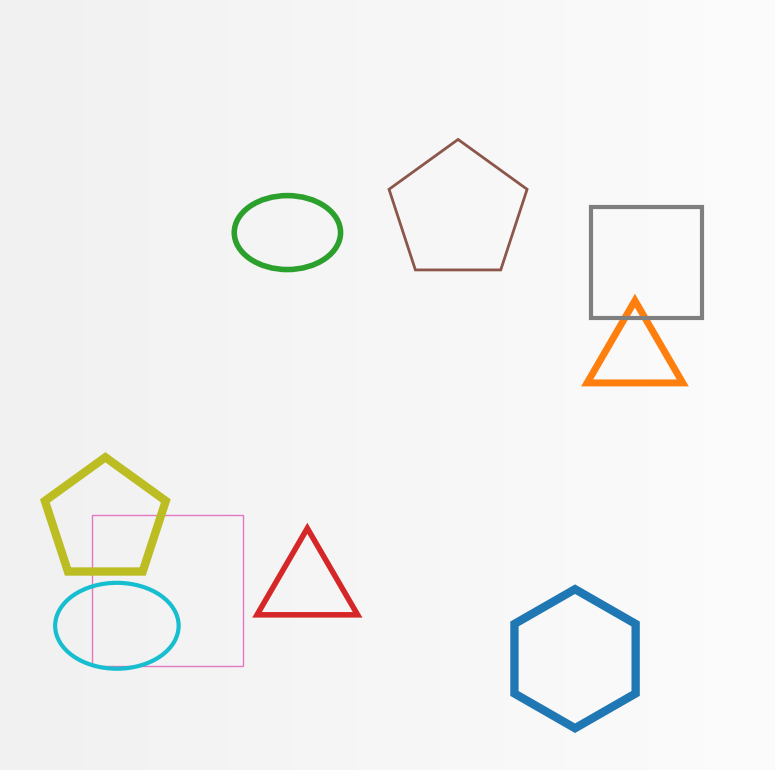[{"shape": "hexagon", "thickness": 3, "radius": 0.45, "center": [0.742, 0.145]}, {"shape": "triangle", "thickness": 2.5, "radius": 0.36, "center": [0.819, 0.538]}, {"shape": "oval", "thickness": 2, "radius": 0.34, "center": [0.371, 0.698]}, {"shape": "triangle", "thickness": 2, "radius": 0.37, "center": [0.397, 0.239]}, {"shape": "pentagon", "thickness": 1, "radius": 0.47, "center": [0.591, 0.725]}, {"shape": "square", "thickness": 0.5, "radius": 0.49, "center": [0.216, 0.233]}, {"shape": "square", "thickness": 1.5, "radius": 0.36, "center": [0.834, 0.659]}, {"shape": "pentagon", "thickness": 3, "radius": 0.41, "center": [0.136, 0.324]}, {"shape": "oval", "thickness": 1.5, "radius": 0.4, "center": [0.151, 0.187]}]